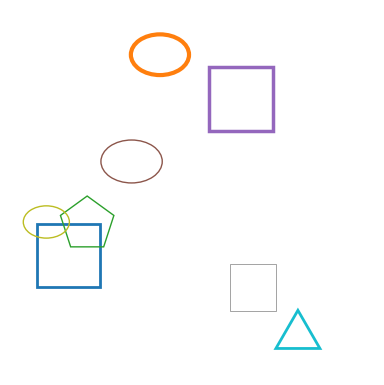[{"shape": "square", "thickness": 2, "radius": 0.41, "center": [0.177, 0.336]}, {"shape": "oval", "thickness": 3, "radius": 0.38, "center": [0.415, 0.858]}, {"shape": "pentagon", "thickness": 1, "radius": 0.36, "center": [0.226, 0.418]}, {"shape": "square", "thickness": 2.5, "radius": 0.42, "center": [0.625, 0.743]}, {"shape": "oval", "thickness": 1, "radius": 0.4, "center": [0.342, 0.581]}, {"shape": "square", "thickness": 0.5, "radius": 0.3, "center": [0.658, 0.253]}, {"shape": "oval", "thickness": 1, "radius": 0.3, "center": [0.12, 0.423]}, {"shape": "triangle", "thickness": 2, "radius": 0.33, "center": [0.774, 0.128]}]